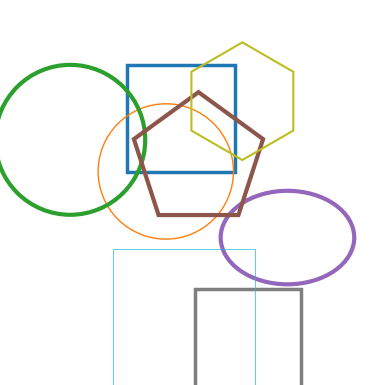[{"shape": "square", "thickness": 2.5, "radius": 0.7, "center": [0.471, 0.692]}, {"shape": "circle", "thickness": 1, "radius": 0.88, "center": [0.431, 0.555]}, {"shape": "circle", "thickness": 3, "radius": 0.97, "center": [0.182, 0.637]}, {"shape": "oval", "thickness": 3, "radius": 0.87, "center": [0.747, 0.383]}, {"shape": "pentagon", "thickness": 3, "radius": 0.88, "center": [0.516, 0.584]}, {"shape": "square", "thickness": 2.5, "radius": 0.69, "center": [0.645, 0.11]}, {"shape": "hexagon", "thickness": 1.5, "radius": 0.76, "center": [0.63, 0.737]}, {"shape": "square", "thickness": 0.5, "radius": 0.92, "center": [0.477, 0.169]}]